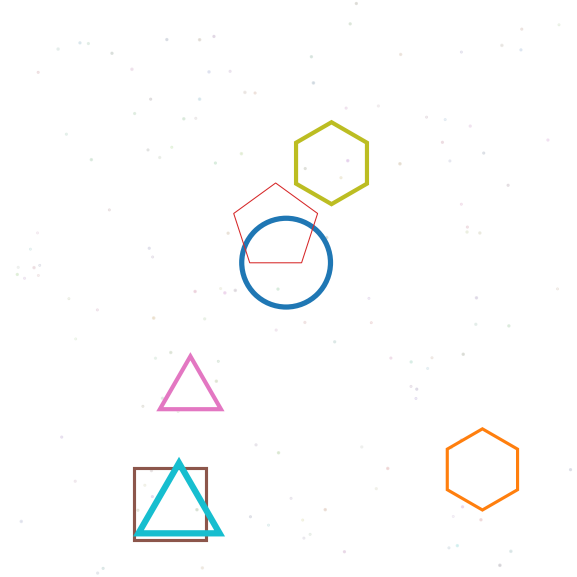[{"shape": "circle", "thickness": 2.5, "radius": 0.38, "center": [0.495, 0.544]}, {"shape": "hexagon", "thickness": 1.5, "radius": 0.35, "center": [0.835, 0.186]}, {"shape": "pentagon", "thickness": 0.5, "radius": 0.38, "center": [0.477, 0.606]}, {"shape": "square", "thickness": 1.5, "radius": 0.31, "center": [0.295, 0.126]}, {"shape": "triangle", "thickness": 2, "radius": 0.31, "center": [0.33, 0.321]}, {"shape": "hexagon", "thickness": 2, "radius": 0.35, "center": [0.574, 0.717]}, {"shape": "triangle", "thickness": 3, "radius": 0.41, "center": [0.31, 0.116]}]